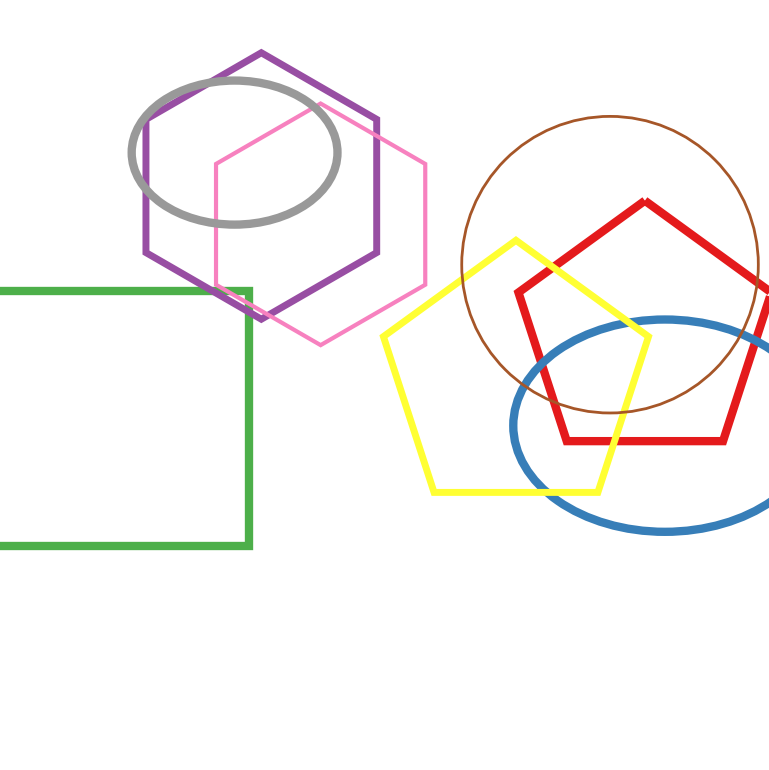[{"shape": "pentagon", "thickness": 3, "radius": 0.86, "center": [0.838, 0.567]}, {"shape": "oval", "thickness": 3, "radius": 0.98, "center": [0.864, 0.447]}, {"shape": "square", "thickness": 3, "radius": 0.83, "center": [0.158, 0.457]}, {"shape": "hexagon", "thickness": 2.5, "radius": 0.87, "center": [0.339, 0.758]}, {"shape": "pentagon", "thickness": 2.5, "radius": 0.9, "center": [0.67, 0.507]}, {"shape": "circle", "thickness": 1, "radius": 0.96, "center": [0.792, 0.656]}, {"shape": "hexagon", "thickness": 1.5, "radius": 0.78, "center": [0.416, 0.709]}, {"shape": "oval", "thickness": 3, "radius": 0.67, "center": [0.305, 0.802]}]